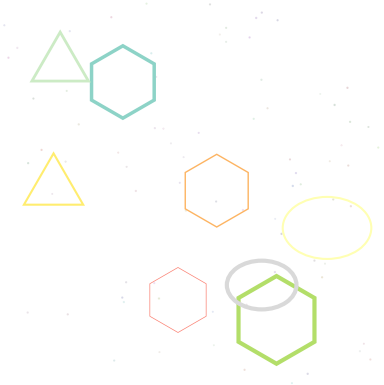[{"shape": "hexagon", "thickness": 2.5, "radius": 0.47, "center": [0.319, 0.787]}, {"shape": "oval", "thickness": 1.5, "radius": 0.58, "center": [0.849, 0.408]}, {"shape": "hexagon", "thickness": 0.5, "radius": 0.42, "center": [0.462, 0.221]}, {"shape": "hexagon", "thickness": 1, "radius": 0.47, "center": [0.563, 0.505]}, {"shape": "hexagon", "thickness": 3, "radius": 0.57, "center": [0.718, 0.169]}, {"shape": "oval", "thickness": 3, "radius": 0.45, "center": [0.68, 0.26]}, {"shape": "triangle", "thickness": 2, "radius": 0.42, "center": [0.156, 0.832]}, {"shape": "triangle", "thickness": 1.5, "radius": 0.44, "center": [0.139, 0.513]}]